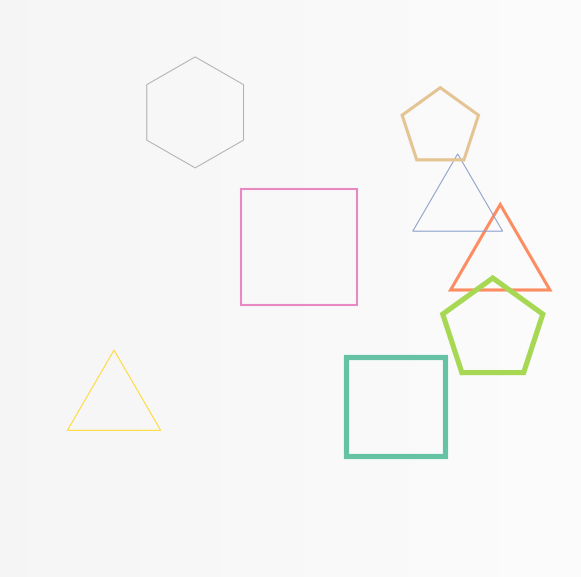[{"shape": "square", "thickness": 2.5, "radius": 0.43, "center": [0.68, 0.295]}, {"shape": "triangle", "thickness": 1.5, "radius": 0.49, "center": [0.861, 0.546]}, {"shape": "triangle", "thickness": 0.5, "radius": 0.45, "center": [0.787, 0.643]}, {"shape": "square", "thickness": 1, "radius": 0.5, "center": [0.514, 0.571]}, {"shape": "pentagon", "thickness": 2.5, "radius": 0.45, "center": [0.848, 0.427]}, {"shape": "triangle", "thickness": 0.5, "radius": 0.46, "center": [0.196, 0.3]}, {"shape": "pentagon", "thickness": 1.5, "radius": 0.35, "center": [0.758, 0.778]}, {"shape": "hexagon", "thickness": 0.5, "radius": 0.48, "center": [0.336, 0.805]}]